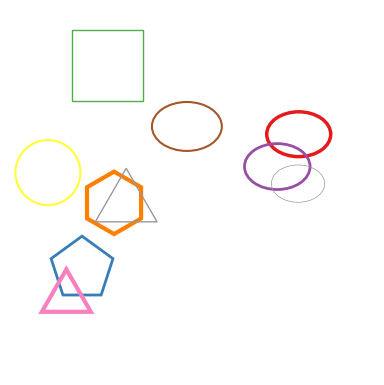[{"shape": "oval", "thickness": 2.5, "radius": 0.42, "center": [0.776, 0.651]}, {"shape": "pentagon", "thickness": 2, "radius": 0.42, "center": [0.213, 0.302]}, {"shape": "square", "thickness": 1, "radius": 0.46, "center": [0.28, 0.83]}, {"shape": "oval", "thickness": 2, "radius": 0.43, "center": [0.72, 0.567]}, {"shape": "hexagon", "thickness": 3, "radius": 0.41, "center": [0.296, 0.473]}, {"shape": "circle", "thickness": 1.5, "radius": 0.42, "center": [0.124, 0.552]}, {"shape": "oval", "thickness": 1.5, "radius": 0.45, "center": [0.485, 0.672]}, {"shape": "triangle", "thickness": 3, "radius": 0.37, "center": [0.172, 0.227]}, {"shape": "triangle", "thickness": 1, "radius": 0.46, "center": [0.328, 0.47]}, {"shape": "oval", "thickness": 0.5, "radius": 0.35, "center": [0.774, 0.523]}]